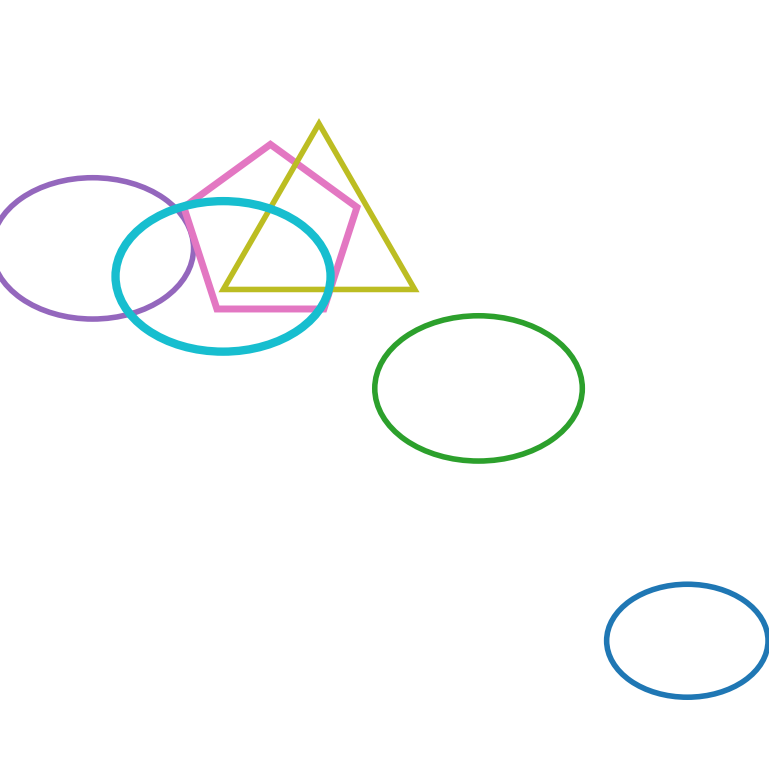[{"shape": "oval", "thickness": 2, "radius": 0.52, "center": [0.893, 0.168]}, {"shape": "oval", "thickness": 2, "radius": 0.67, "center": [0.621, 0.496]}, {"shape": "oval", "thickness": 2, "radius": 0.66, "center": [0.12, 0.677]}, {"shape": "pentagon", "thickness": 2.5, "radius": 0.59, "center": [0.351, 0.694]}, {"shape": "triangle", "thickness": 2, "radius": 0.72, "center": [0.414, 0.696]}, {"shape": "oval", "thickness": 3, "radius": 0.7, "center": [0.29, 0.641]}]